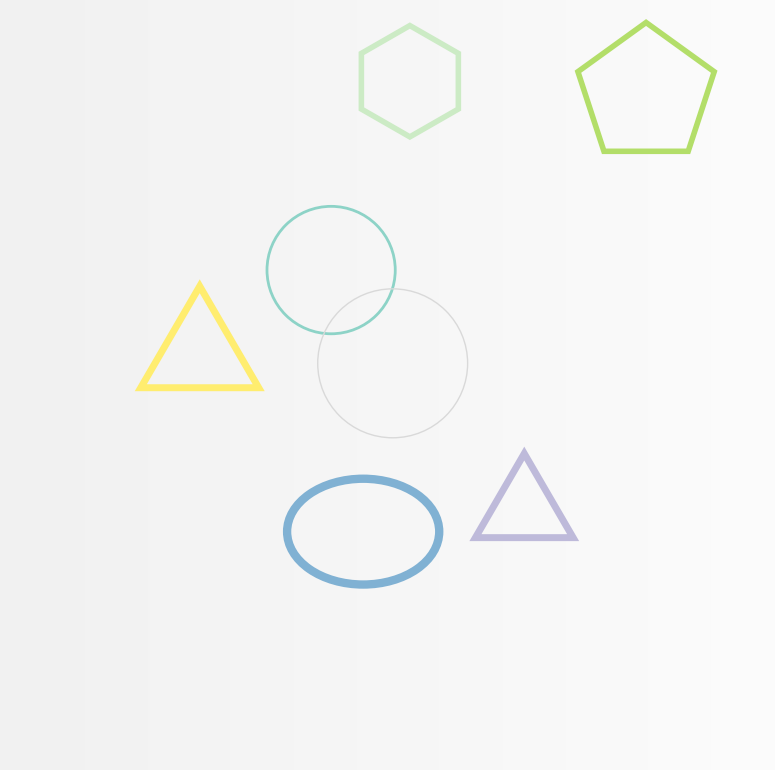[{"shape": "circle", "thickness": 1, "radius": 0.41, "center": [0.427, 0.649]}, {"shape": "triangle", "thickness": 2.5, "radius": 0.36, "center": [0.676, 0.338]}, {"shape": "oval", "thickness": 3, "radius": 0.49, "center": [0.469, 0.31]}, {"shape": "pentagon", "thickness": 2, "radius": 0.46, "center": [0.834, 0.878]}, {"shape": "circle", "thickness": 0.5, "radius": 0.48, "center": [0.507, 0.528]}, {"shape": "hexagon", "thickness": 2, "radius": 0.36, "center": [0.529, 0.895]}, {"shape": "triangle", "thickness": 2.5, "radius": 0.44, "center": [0.258, 0.54]}]